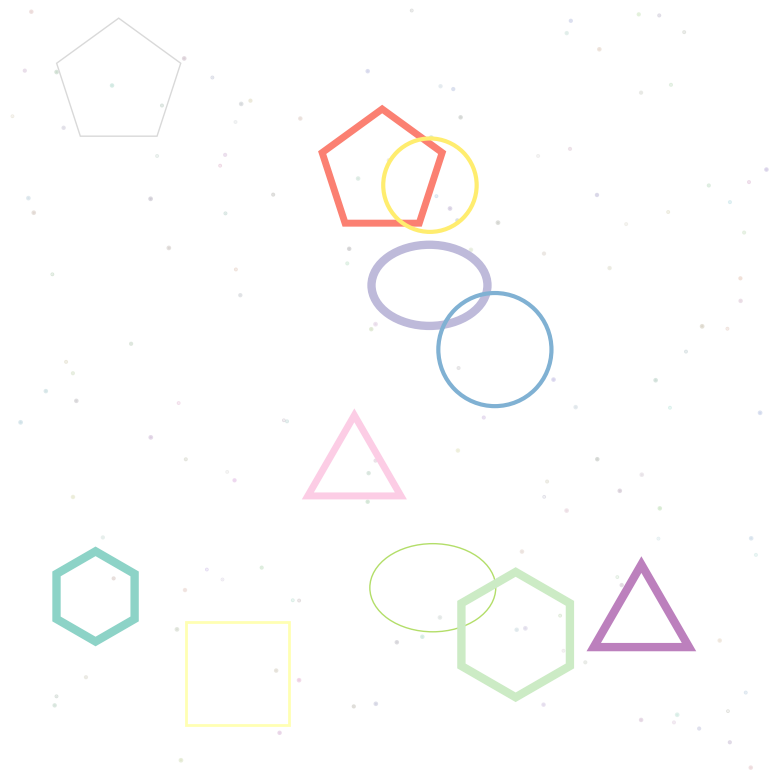[{"shape": "hexagon", "thickness": 3, "radius": 0.29, "center": [0.124, 0.225]}, {"shape": "square", "thickness": 1, "radius": 0.34, "center": [0.308, 0.125]}, {"shape": "oval", "thickness": 3, "radius": 0.38, "center": [0.558, 0.629]}, {"shape": "pentagon", "thickness": 2.5, "radius": 0.41, "center": [0.496, 0.776]}, {"shape": "circle", "thickness": 1.5, "radius": 0.37, "center": [0.643, 0.546]}, {"shape": "oval", "thickness": 0.5, "radius": 0.41, "center": [0.562, 0.237]}, {"shape": "triangle", "thickness": 2.5, "radius": 0.35, "center": [0.46, 0.391]}, {"shape": "pentagon", "thickness": 0.5, "radius": 0.42, "center": [0.154, 0.892]}, {"shape": "triangle", "thickness": 3, "radius": 0.36, "center": [0.833, 0.195]}, {"shape": "hexagon", "thickness": 3, "radius": 0.41, "center": [0.67, 0.176]}, {"shape": "circle", "thickness": 1.5, "radius": 0.3, "center": [0.558, 0.76]}]